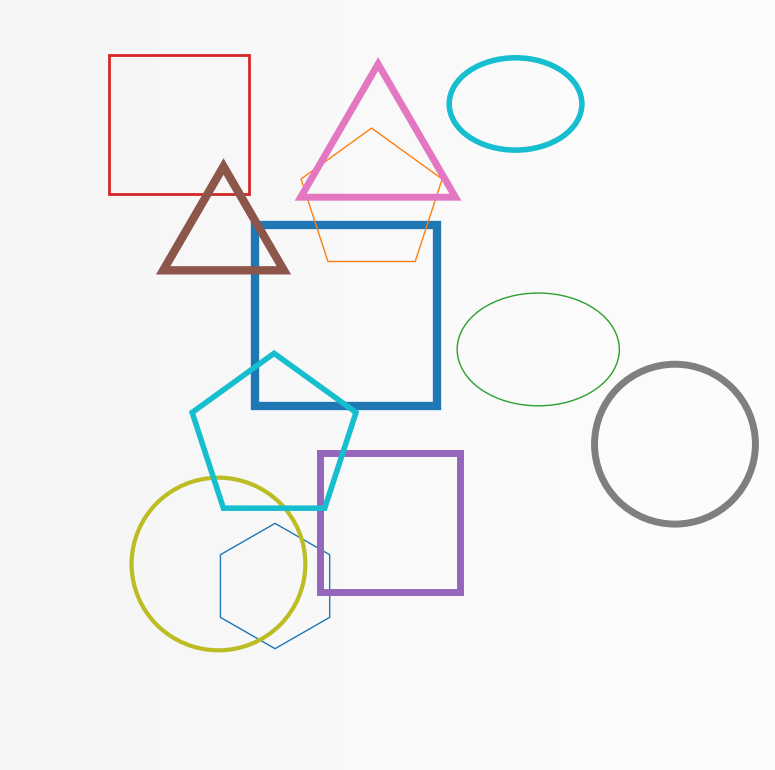[{"shape": "hexagon", "thickness": 0.5, "radius": 0.41, "center": [0.355, 0.239]}, {"shape": "square", "thickness": 3, "radius": 0.59, "center": [0.447, 0.59]}, {"shape": "pentagon", "thickness": 0.5, "radius": 0.48, "center": [0.479, 0.738]}, {"shape": "oval", "thickness": 0.5, "radius": 0.52, "center": [0.695, 0.546]}, {"shape": "square", "thickness": 1, "radius": 0.45, "center": [0.231, 0.839]}, {"shape": "square", "thickness": 2.5, "radius": 0.45, "center": [0.503, 0.322]}, {"shape": "triangle", "thickness": 3, "radius": 0.45, "center": [0.288, 0.694]}, {"shape": "triangle", "thickness": 2.5, "radius": 0.58, "center": [0.488, 0.802]}, {"shape": "circle", "thickness": 2.5, "radius": 0.52, "center": [0.871, 0.423]}, {"shape": "circle", "thickness": 1.5, "radius": 0.56, "center": [0.282, 0.268]}, {"shape": "pentagon", "thickness": 2, "radius": 0.56, "center": [0.354, 0.43]}, {"shape": "oval", "thickness": 2, "radius": 0.43, "center": [0.665, 0.865]}]